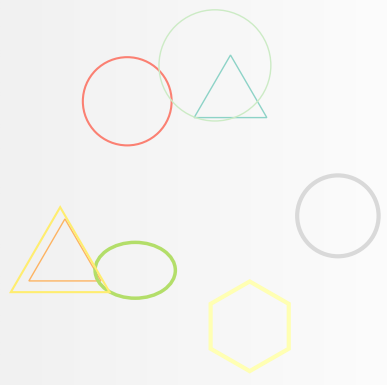[{"shape": "triangle", "thickness": 1, "radius": 0.54, "center": [0.595, 0.749]}, {"shape": "hexagon", "thickness": 3, "radius": 0.58, "center": [0.644, 0.153]}, {"shape": "circle", "thickness": 1.5, "radius": 0.57, "center": [0.328, 0.737]}, {"shape": "triangle", "thickness": 1, "radius": 0.54, "center": [0.168, 0.324]}, {"shape": "oval", "thickness": 2.5, "radius": 0.52, "center": [0.349, 0.298]}, {"shape": "circle", "thickness": 3, "radius": 0.53, "center": [0.872, 0.439]}, {"shape": "circle", "thickness": 1, "radius": 0.72, "center": [0.555, 0.83]}, {"shape": "triangle", "thickness": 1.5, "radius": 0.74, "center": [0.155, 0.315]}]